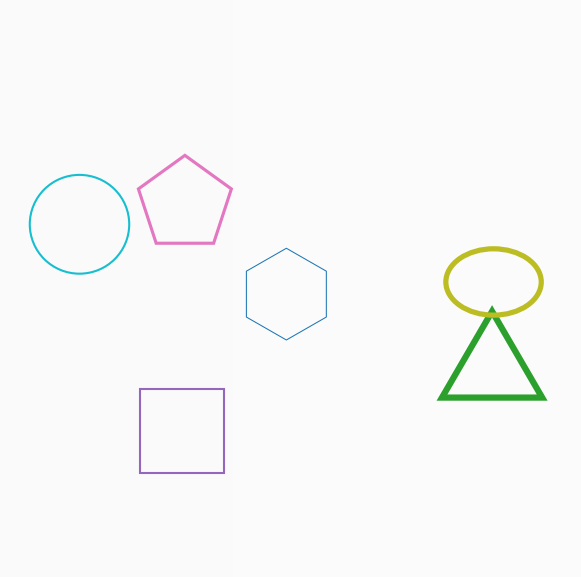[{"shape": "hexagon", "thickness": 0.5, "radius": 0.4, "center": [0.493, 0.49]}, {"shape": "triangle", "thickness": 3, "radius": 0.5, "center": [0.847, 0.36]}, {"shape": "square", "thickness": 1, "radius": 0.36, "center": [0.313, 0.253]}, {"shape": "pentagon", "thickness": 1.5, "radius": 0.42, "center": [0.318, 0.646]}, {"shape": "oval", "thickness": 2.5, "radius": 0.41, "center": [0.849, 0.511]}, {"shape": "circle", "thickness": 1, "radius": 0.43, "center": [0.137, 0.611]}]